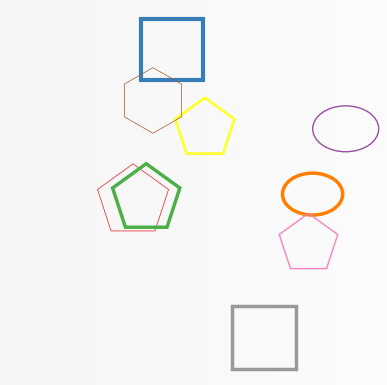[{"shape": "pentagon", "thickness": 0.5, "radius": 0.48, "center": [0.343, 0.478]}, {"shape": "square", "thickness": 3, "radius": 0.4, "center": [0.443, 0.871]}, {"shape": "pentagon", "thickness": 2.5, "radius": 0.46, "center": [0.377, 0.484]}, {"shape": "oval", "thickness": 1, "radius": 0.43, "center": [0.892, 0.665]}, {"shape": "oval", "thickness": 2.5, "radius": 0.39, "center": [0.807, 0.496]}, {"shape": "pentagon", "thickness": 2, "radius": 0.4, "center": [0.529, 0.666]}, {"shape": "hexagon", "thickness": 0.5, "radius": 0.43, "center": [0.395, 0.739]}, {"shape": "pentagon", "thickness": 1, "radius": 0.4, "center": [0.796, 0.366]}, {"shape": "square", "thickness": 2.5, "radius": 0.41, "center": [0.681, 0.122]}]